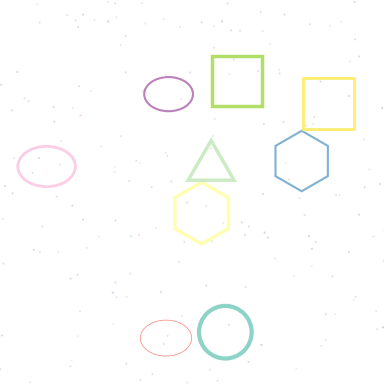[{"shape": "circle", "thickness": 3, "radius": 0.34, "center": [0.585, 0.137]}, {"shape": "hexagon", "thickness": 2.5, "radius": 0.4, "center": [0.524, 0.446]}, {"shape": "oval", "thickness": 0.5, "radius": 0.33, "center": [0.431, 0.122]}, {"shape": "hexagon", "thickness": 1.5, "radius": 0.39, "center": [0.784, 0.582]}, {"shape": "square", "thickness": 2.5, "radius": 0.32, "center": [0.616, 0.789]}, {"shape": "oval", "thickness": 2, "radius": 0.37, "center": [0.121, 0.568]}, {"shape": "oval", "thickness": 1.5, "radius": 0.32, "center": [0.438, 0.755]}, {"shape": "triangle", "thickness": 2.5, "radius": 0.34, "center": [0.548, 0.566]}, {"shape": "square", "thickness": 2, "radius": 0.33, "center": [0.854, 0.732]}]